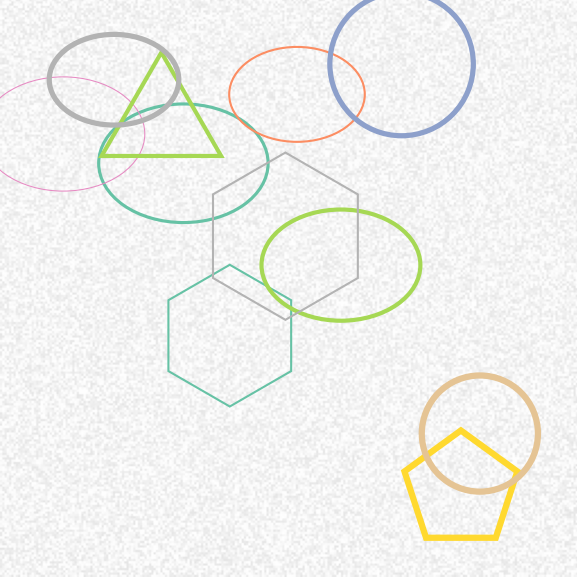[{"shape": "hexagon", "thickness": 1, "radius": 0.61, "center": [0.398, 0.418]}, {"shape": "oval", "thickness": 1.5, "radius": 0.73, "center": [0.318, 0.716]}, {"shape": "oval", "thickness": 1, "radius": 0.59, "center": [0.514, 0.836]}, {"shape": "circle", "thickness": 2.5, "radius": 0.62, "center": [0.695, 0.888]}, {"shape": "oval", "thickness": 0.5, "radius": 0.71, "center": [0.109, 0.767]}, {"shape": "oval", "thickness": 2, "radius": 0.69, "center": [0.59, 0.54]}, {"shape": "triangle", "thickness": 2, "radius": 0.6, "center": [0.279, 0.789]}, {"shape": "pentagon", "thickness": 3, "radius": 0.51, "center": [0.798, 0.151]}, {"shape": "circle", "thickness": 3, "radius": 0.5, "center": [0.831, 0.248]}, {"shape": "oval", "thickness": 2.5, "radius": 0.56, "center": [0.197, 0.861]}, {"shape": "hexagon", "thickness": 1, "radius": 0.72, "center": [0.494, 0.59]}]